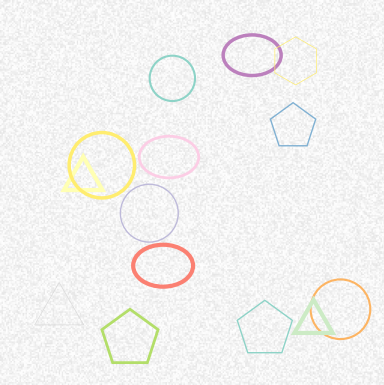[{"shape": "circle", "thickness": 1.5, "radius": 0.29, "center": [0.448, 0.797]}, {"shape": "pentagon", "thickness": 1, "radius": 0.38, "center": [0.688, 0.145]}, {"shape": "triangle", "thickness": 3, "radius": 0.29, "center": [0.216, 0.535]}, {"shape": "circle", "thickness": 1, "radius": 0.38, "center": [0.388, 0.446]}, {"shape": "oval", "thickness": 3, "radius": 0.39, "center": [0.424, 0.31]}, {"shape": "pentagon", "thickness": 1, "radius": 0.31, "center": [0.761, 0.671]}, {"shape": "circle", "thickness": 1.5, "radius": 0.39, "center": [0.884, 0.197]}, {"shape": "pentagon", "thickness": 2, "radius": 0.38, "center": [0.338, 0.12]}, {"shape": "oval", "thickness": 2, "radius": 0.39, "center": [0.439, 0.592]}, {"shape": "triangle", "thickness": 0.5, "radius": 0.37, "center": [0.154, 0.193]}, {"shape": "oval", "thickness": 2.5, "radius": 0.38, "center": [0.655, 0.857]}, {"shape": "triangle", "thickness": 3, "radius": 0.29, "center": [0.814, 0.164]}, {"shape": "circle", "thickness": 2.5, "radius": 0.42, "center": [0.265, 0.571]}, {"shape": "hexagon", "thickness": 0.5, "radius": 0.31, "center": [0.768, 0.842]}]